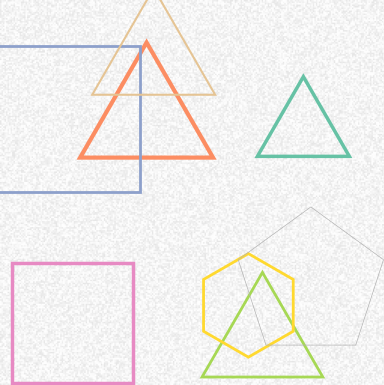[{"shape": "triangle", "thickness": 2.5, "radius": 0.69, "center": [0.788, 0.663]}, {"shape": "triangle", "thickness": 3, "radius": 1.0, "center": [0.381, 0.69]}, {"shape": "square", "thickness": 2, "radius": 0.95, "center": [0.174, 0.691]}, {"shape": "square", "thickness": 2.5, "radius": 0.78, "center": [0.189, 0.161]}, {"shape": "triangle", "thickness": 2, "radius": 0.91, "center": [0.682, 0.111]}, {"shape": "hexagon", "thickness": 2, "radius": 0.67, "center": [0.645, 0.207]}, {"shape": "triangle", "thickness": 1.5, "radius": 0.92, "center": [0.399, 0.846]}, {"shape": "pentagon", "thickness": 0.5, "radius": 0.99, "center": [0.807, 0.264]}]